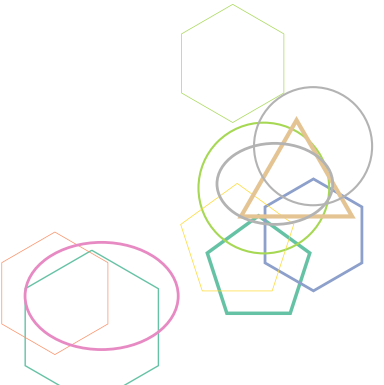[{"shape": "hexagon", "thickness": 1, "radius": 1.0, "center": [0.238, 0.15]}, {"shape": "pentagon", "thickness": 2.5, "radius": 0.7, "center": [0.672, 0.299]}, {"shape": "hexagon", "thickness": 0.5, "radius": 0.8, "center": [0.142, 0.238]}, {"shape": "hexagon", "thickness": 2, "radius": 0.73, "center": [0.814, 0.39]}, {"shape": "oval", "thickness": 2, "radius": 0.99, "center": [0.264, 0.231]}, {"shape": "circle", "thickness": 1.5, "radius": 0.85, "center": [0.685, 0.512]}, {"shape": "hexagon", "thickness": 0.5, "radius": 0.77, "center": [0.604, 0.835]}, {"shape": "pentagon", "thickness": 0.5, "radius": 0.77, "center": [0.616, 0.369]}, {"shape": "triangle", "thickness": 3, "radius": 0.83, "center": [0.77, 0.521]}, {"shape": "circle", "thickness": 1.5, "radius": 0.77, "center": [0.813, 0.62]}, {"shape": "oval", "thickness": 2, "radius": 0.75, "center": [0.714, 0.522]}]